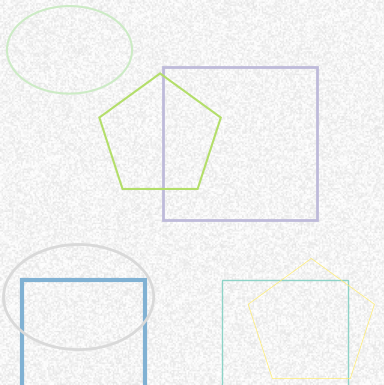[{"shape": "square", "thickness": 1, "radius": 0.82, "center": [0.741, 0.108]}, {"shape": "square", "thickness": 2, "radius": 0.99, "center": [0.623, 0.627]}, {"shape": "square", "thickness": 3, "radius": 0.8, "center": [0.218, 0.113]}, {"shape": "pentagon", "thickness": 1.5, "radius": 0.83, "center": [0.416, 0.643]}, {"shape": "oval", "thickness": 2, "radius": 0.98, "center": [0.204, 0.228]}, {"shape": "oval", "thickness": 1.5, "radius": 0.81, "center": [0.181, 0.871]}, {"shape": "pentagon", "thickness": 0.5, "radius": 0.86, "center": [0.809, 0.156]}]